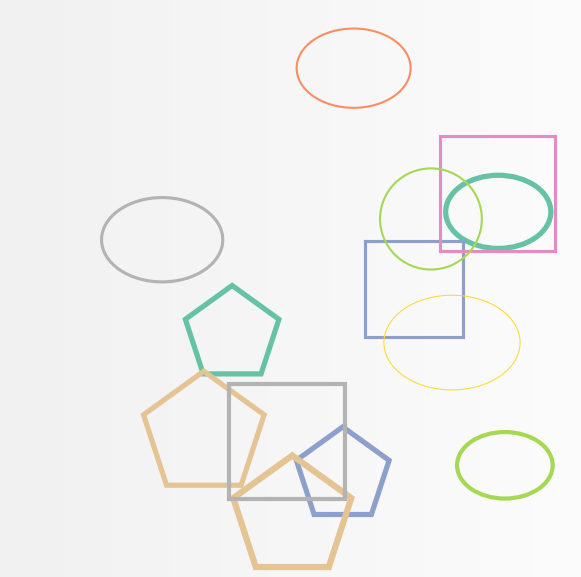[{"shape": "pentagon", "thickness": 2.5, "radius": 0.42, "center": [0.399, 0.42]}, {"shape": "oval", "thickness": 2.5, "radius": 0.45, "center": [0.857, 0.632]}, {"shape": "oval", "thickness": 1, "radius": 0.49, "center": [0.608, 0.881]}, {"shape": "square", "thickness": 1.5, "radius": 0.42, "center": [0.712, 0.499]}, {"shape": "pentagon", "thickness": 2.5, "radius": 0.42, "center": [0.59, 0.176]}, {"shape": "square", "thickness": 1.5, "radius": 0.49, "center": [0.857, 0.664]}, {"shape": "oval", "thickness": 2, "radius": 0.41, "center": [0.869, 0.193]}, {"shape": "circle", "thickness": 1, "radius": 0.44, "center": [0.741, 0.62]}, {"shape": "oval", "thickness": 0.5, "radius": 0.59, "center": [0.778, 0.406]}, {"shape": "pentagon", "thickness": 2.5, "radius": 0.55, "center": [0.351, 0.247]}, {"shape": "pentagon", "thickness": 3, "radius": 0.53, "center": [0.503, 0.104]}, {"shape": "oval", "thickness": 1.5, "radius": 0.52, "center": [0.279, 0.584]}, {"shape": "square", "thickness": 2, "radius": 0.5, "center": [0.494, 0.234]}]